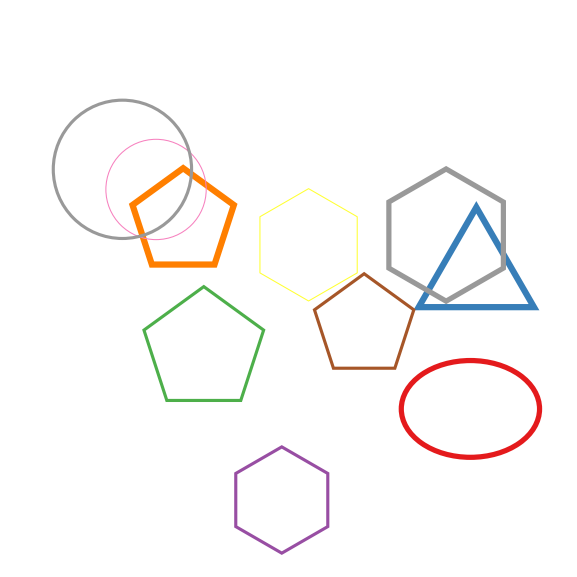[{"shape": "oval", "thickness": 2.5, "radius": 0.6, "center": [0.815, 0.291]}, {"shape": "triangle", "thickness": 3, "radius": 0.58, "center": [0.825, 0.525]}, {"shape": "pentagon", "thickness": 1.5, "radius": 0.54, "center": [0.353, 0.394]}, {"shape": "hexagon", "thickness": 1.5, "radius": 0.46, "center": [0.488, 0.133]}, {"shape": "pentagon", "thickness": 3, "radius": 0.46, "center": [0.317, 0.616]}, {"shape": "hexagon", "thickness": 0.5, "radius": 0.49, "center": [0.534, 0.575]}, {"shape": "pentagon", "thickness": 1.5, "radius": 0.45, "center": [0.631, 0.435]}, {"shape": "circle", "thickness": 0.5, "radius": 0.43, "center": [0.27, 0.671]}, {"shape": "circle", "thickness": 1.5, "radius": 0.6, "center": [0.212, 0.706]}, {"shape": "hexagon", "thickness": 2.5, "radius": 0.57, "center": [0.773, 0.592]}]